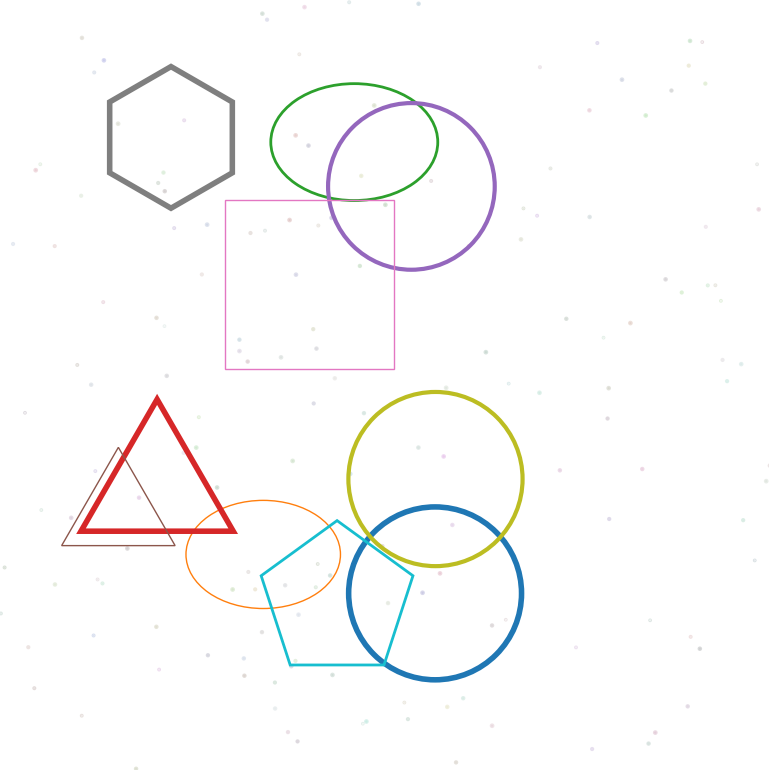[{"shape": "circle", "thickness": 2, "radius": 0.56, "center": [0.565, 0.229]}, {"shape": "oval", "thickness": 0.5, "radius": 0.5, "center": [0.342, 0.28]}, {"shape": "oval", "thickness": 1, "radius": 0.54, "center": [0.46, 0.815]}, {"shape": "triangle", "thickness": 2, "radius": 0.57, "center": [0.204, 0.367]}, {"shape": "circle", "thickness": 1.5, "radius": 0.54, "center": [0.534, 0.758]}, {"shape": "triangle", "thickness": 0.5, "radius": 0.43, "center": [0.154, 0.334]}, {"shape": "square", "thickness": 0.5, "radius": 0.55, "center": [0.402, 0.631]}, {"shape": "hexagon", "thickness": 2, "radius": 0.46, "center": [0.222, 0.822]}, {"shape": "circle", "thickness": 1.5, "radius": 0.57, "center": [0.566, 0.378]}, {"shape": "pentagon", "thickness": 1, "radius": 0.52, "center": [0.438, 0.22]}]